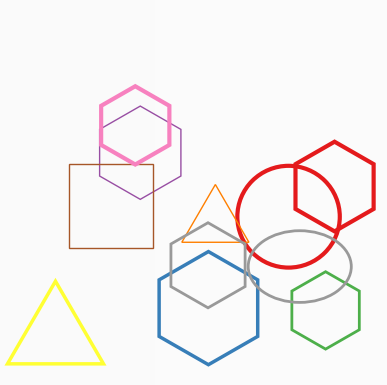[{"shape": "hexagon", "thickness": 3, "radius": 0.58, "center": [0.863, 0.515]}, {"shape": "circle", "thickness": 3, "radius": 0.66, "center": [0.745, 0.437]}, {"shape": "hexagon", "thickness": 2.5, "radius": 0.73, "center": [0.538, 0.2]}, {"shape": "hexagon", "thickness": 2, "radius": 0.5, "center": [0.84, 0.194]}, {"shape": "hexagon", "thickness": 1, "radius": 0.61, "center": [0.362, 0.603]}, {"shape": "triangle", "thickness": 1, "radius": 0.5, "center": [0.556, 0.421]}, {"shape": "triangle", "thickness": 2.5, "radius": 0.72, "center": [0.143, 0.126]}, {"shape": "square", "thickness": 1, "radius": 0.54, "center": [0.287, 0.464]}, {"shape": "hexagon", "thickness": 3, "radius": 0.51, "center": [0.349, 0.674]}, {"shape": "oval", "thickness": 2, "radius": 0.67, "center": [0.774, 0.308]}, {"shape": "hexagon", "thickness": 2, "radius": 0.55, "center": [0.537, 0.311]}]